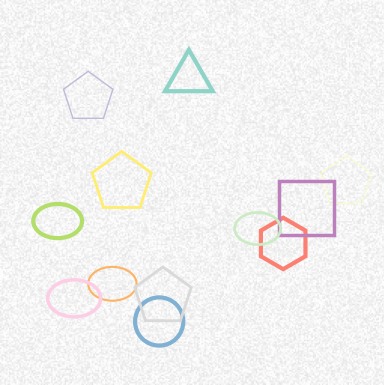[{"shape": "triangle", "thickness": 3, "radius": 0.36, "center": [0.491, 0.799]}, {"shape": "pentagon", "thickness": 0.5, "radius": 0.35, "center": [0.899, 0.527]}, {"shape": "pentagon", "thickness": 1, "radius": 0.34, "center": [0.229, 0.747]}, {"shape": "hexagon", "thickness": 3, "radius": 0.33, "center": [0.736, 0.368]}, {"shape": "circle", "thickness": 3, "radius": 0.31, "center": [0.413, 0.165]}, {"shape": "oval", "thickness": 1.5, "radius": 0.31, "center": [0.292, 0.263]}, {"shape": "oval", "thickness": 3, "radius": 0.32, "center": [0.15, 0.426]}, {"shape": "oval", "thickness": 2.5, "radius": 0.34, "center": [0.193, 0.225]}, {"shape": "pentagon", "thickness": 2, "radius": 0.39, "center": [0.423, 0.229]}, {"shape": "square", "thickness": 2.5, "radius": 0.36, "center": [0.795, 0.459]}, {"shape": "oval", "thickness": 2, "radius": 0.3, "center": [0.669, 0.406]}, {"shape": "pentagon", "thickness": 2, "radius": 0.4, "center": [0.316, 0.526]}]